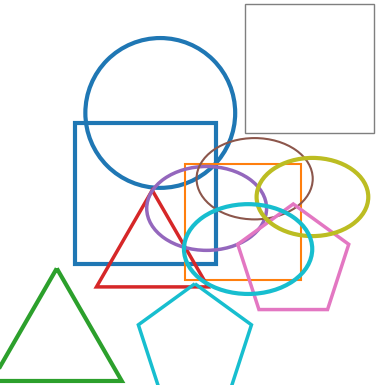[{"shape": "circle", "thickness": 3, "radius": 0.97, "center": [0.416, 0.707]}, {"shape": "square", "thickness": 3, "radius": 0.92, "center": [0.379, 0.498]}, {"shape": "square", "thickness": 1.5, "radius": 0.76, "center": [0.631, 0.424]}, {"shape": "triangle", "thickness": 3, "radius": 0.97, "center": [0.147, 0.108]}, {"shape": "triangle", "thickness": 2.5, "radius": 0.84, "center": [0.395, 0.338]}, {"shape": "oval", "thickness": 2.5, "radius": 0.78, "center": [0.537, 0.459]}, {"shape": "oval", "thickness": 1.5, "radius": 0.75, "center": [0.661, 0.536]}, {"shape": "pentagon", "thickness": 2.5, "radius": 0.76, "center": [0.762, 0.319]}, {"shape": "square", "thickness": 1, "radius": 0.84, "center": [0.805, 0.821]}, {"shape": "oval", "thickness": 3, "radius": 0.73, "center": [0.812, 0.488]}, {"shape": "pentagon", "thickness": 2.5, "radius": 0.77, "center": [0.506, 0.109]}, {"shape": "oval", "thickness": 3, "radius": 0.83, "center": [0.644, 0.353]}]